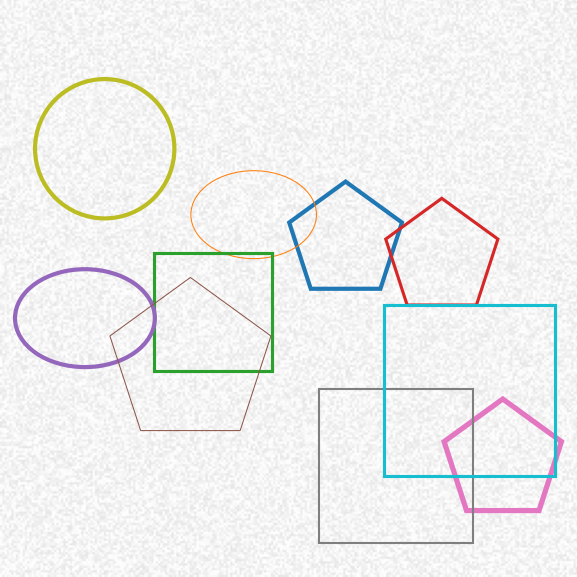[{"shape": "pentagon", "thickness": 2, "radius": 0.51, "center": [0.598, 0.582]}, {"shape": "oval", "thickness": 0.5, "radius": 0.54, "center": [0.439, 0.627]}, {"shape": "square", "thickness": 1.5, "radius": 0.51, "center": [0.368, 0.46]}, {"shape": "pentagon", "thickness": 1.5, "radius": 0.51, "center": [0.765, 0.554]}, {"shape": "oval", "thickness": 2, "radius": 0.61, "center": [0.147, 0.448]}, {"shape": "pentagon", "thickness": 0.5, "radius": 0.73, "center": [0.33, 0.372]}, {"shape": "pentagon", "thickness": 2.5, "radius": 0.53, "center": [0.871, 0.201]}, {"shape": "square", "thickness": 1, "radius": 0.67, "center": [0.686, 0.192]}, {"shape": "circle", "thickness": 2, "radius": 0.6, "center": [0.181, 0.742]}, {"shape": "square", "thickness": 1.5, "radius": 0.74, "center": [0.812, 0.322]}]